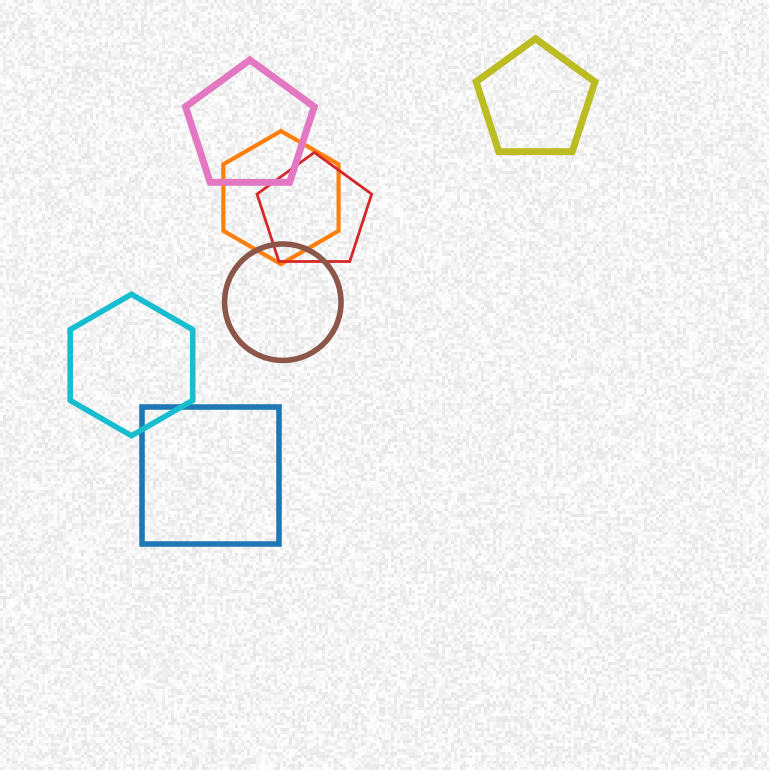[{"shape": "square", "thickness": 2, "radius": 0.45, "center": [0.273, 0.383]}, {"shape": "hexagon", "thickness": 1.5, "radius": 0.43, "center": [0.365, 0.743]}, {"shape": "pentagon", "thickness": 1, "radius": 0.39, "center": [0.408, 0.724]}, {"shape": "circle", "thickness": 2, "radius": 0.38, "center": [0.367, 0.608]}, {"shape": "pentagon", "thickness": 2.5, "radius": 0.44, "center": [0.325, 0.834]}, {"shape": "pentagon", "thickness": 2.5, "radius": 0.41, "center": [0.696, 0.869]}, {"shape": "hexagon", "thickness": 2, "radius": 0.46, "center": [0.171, 0.526]}]